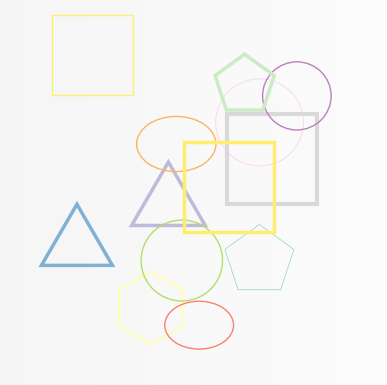[{"shape": "pentagon", "thickness": 0.5, "radius": 0.47, "center": [0.669, 0.323]}, {"shape": "hexagon", "thickness": 1.5, "radius": 0.47, "center": [0.389, 0.2]}, {"shape": "triangle", "thickness": 2.5, "radius": 0.55, "center": [0.435, 0.469]}, {"shape": "oval", "thickness": 1, "radius": 0.44, "center": [0.514, 0.155]}, {"shape": "triangle", "thickness": 2.5, "radius": 0.53, "center": [0.199, 0.364]}, {"shape": "oval", "thickness": 1, "radius": 0.51, "center": [0.455, 0.626]}, {"shape": "circle", "thickness": 1, "radius": 0.53, "center": [0.469, 0.323]}, {"shape": "circle", "thickness": 0.5, "radius": 0.57, "center": [0.67, 0.682]}, {"shape": "square", "thickness": 3, "radius": 0.58, "center": [0.703, 0.587]}, {"shape": "circle", "thickness": 1, "radius": 0.44, "center": [0.766, 0.751]}, {"shape": "pentagon", "thickness": 2.5, "radius": 0.4, "center": [0.631, 0.779]}, {"shape": "square", "thickness": 2.5, "radius": 0.58, "center": [0.59, 0.514]}, {"shape": "square", "thickness": 1, "radius": 0.52, "center": [0.239, 0.857]}]